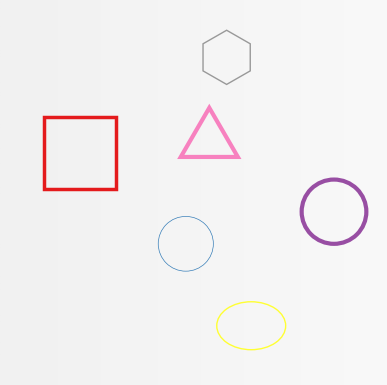[{"shape": "square", "thickness": 2.5, "radius": 0.47, "center": [0.206, 0.604]}, {"shape": "circle", "thickness": 0.5, "radius": 0.36, "center": [0.479, 0.367]}, {"shape": "circle", "thickness": 3, "radius": 0.42, "center": [0.862, 0.45]}, {"shape": "oval", "thickness": 1, "radius": 0.44, "center": [0.648, 0.154]}, {"shape": "triangle", "thickness": 3, "radius": 0.43, "center": [0.54, 0.635]}, {"shape": "hexagon", "thickness": 1, "radius": 0.35, "center": [0.585, 0.851]}]